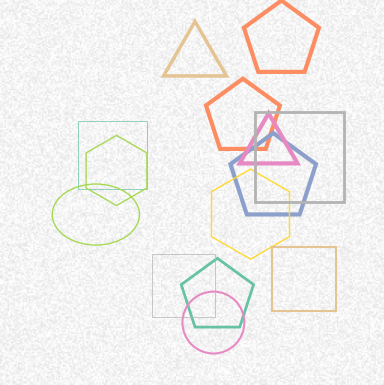[{"shape": "square", "thickness": 0.5, "radius": 0.45, "center": [0.292, 0.597]}, {"shape": "pentagon", "thickness": 2, "radius": 0.49, "center": [0.565, 0.23]}, {"shape": "pentagon", "thickness": 3, "radius": 0.51, "center": [0.731, 0.896]}, {"shape": "pentagon", "thickness": 3, "radius": 0.5, "center": [0.631, 0.695]}, {"shape": "pentagon", "thickness": 3, "radius": 0.58, "center": [0.71, 0.537]}, {"shape": "circle", "thickness": 1.5, "radius": 0.4, "center": [0.554, 0.162]}, {"shape": "triangle", "thickness": 3, "radius": 0.43, "center": [0.698, 0.619]}, {"shape": "hexagon", "thickness": 1, "radius": 0.46, "center": [0.303, 0.557]}, {"shape": "oval", "thickness": 1, "radius": 0.57, "center": [0.249, 0.443]}, {"shape": "hexagon", "thickness": 1, "radius": 0.58, "center": [0.651, 0.444]}, {"shape": "square", "thickness": 1.5, "radius": 0.41, "center": [0.79, 0.275]}, {"shape": "triangle", "thickness": 2.5, "radius": 0.47, "center": [0.507, 0.85]}, {"shape": "square", "thickness": 2, "radius": 0.58, "center": [0.778, 0.593]}, {"shape": "square", "thickness": 0.5, "radius": 0.41, "center": [0.477, 0.258]}]